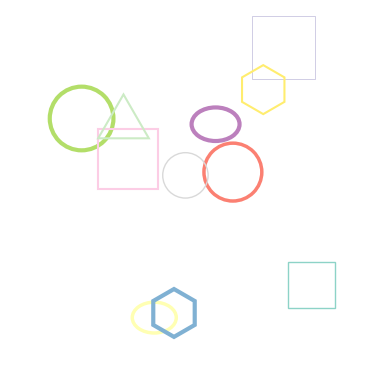[{"shape": "square", "thickness": 1, "radius": 0.3, "center": [0.808, 0.26]}, {"shape": "oval", "thickness": 2.5, "radius": 0.29, "center": [0.401, 0.175]}, {"shape": "square", "thickness": 0.5, "radius": 0.41, "center": [0.736, 0.878]}, {"shape": "circle", "thickness": 2.5, "radius": 0.38, "center": [0.605, 0.553]}, {"shape": "hexagon", "thickness": 3, "radius": 0.31, "center": [0.452, 0.187]}, {"shape": "circle", "thickness": 3, "radius": 0.41, "center": [0.212, 0.692]}, {"shape": "square", "thickness": 1.5, "radius": 0.39, "center": [0.332, 0.587]}, {"shape": "circle", "thickness": 1, "radius": 0.29, "center": [0.482, 0.544]}, {"shape": "oval", "thickness": 3, "radius": 0.31, "center": [0.56, 0.677]}, {"shape": "triangle", "thickness": 1.5, "radius": 0.38, "center": [0.321, 0.679]}, {"shape": "hexagon", "thickness": 1.5, "radius": 0.32, "center": [0.684, 0.767]}]